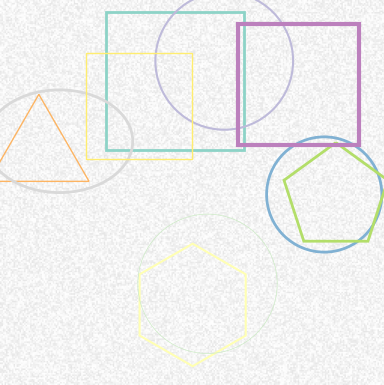[{"shape": "square", "thickness": 2, "radius": 0.89, "center": [0.455, 0.79]}, {"shape": "hexagon", "thickness": 1.5, "radius": 0.8, "center": [0.5, 0.208]}, {"shape": "circle", "thickness": 1.5, "radius": 0.89, "center": [0.582, 0.842]}, {"shape": "circle", "thickness": 2, "radius": 0.75, "center": [0.842, 0.495]}, {"shape": "triangle", "thickness": 1, "radius": 0.75, "center": [0.101, 0.604]}, {"shape": "pentagon", "thickness": 2, "radius": 0.71, "center": [0.872, 0.488]}, {"shape": "oval", "thickness": 2, "radius": 0.95, "center": [0.154, 0.633]}, {"shape": "square", "thickness": 3, "radius": 0.79, "center": [0.775, 0.781]}, {"shape": "circle", "thickness": 0.5, "radius": 0.91, "center": [0.539, 0.263]}, {"shape": "square", "thickness": 1, "radius": 0.69, "center": [0.361, 0.724]}]